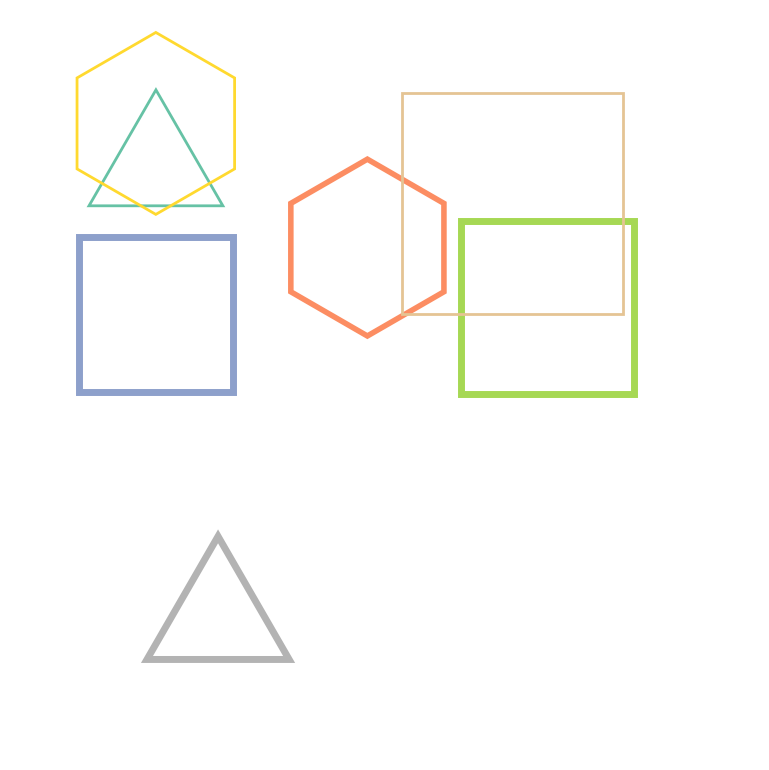[{"shape": "triangle", "thickness": 1, "radius": 0.5, "center": [0.203, 0.783]}, {"shape": "hexagon", "thickness": 2, "radius": 0.57, "center": [0.477, 0.678]}, {"shape": "square", "thickness": 2.5, "radius": 0.5, "center": [0.202, 0.592]}, {"shape": "square", "thickness": 2.5, "radius": 0.56, "center": [0.711, 0.6]}, {"shape": "hexagon", "thickness": 1, "radius": 0.59, "center": [0.202, 0.84]}, {"shape": "square", "thickness": 1, "radius": 0.72, "center": [0.666, 0.736]}, {"shape": "triangle", "thickness": 2.5, "radius": 0.53, "center": [0.283, 0.197]}]